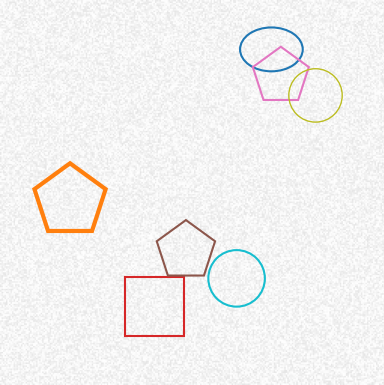[{"shape": "oval", "thickness": 1.5, "radius": 0.41, "center": [0.705, 0.872]}, {"shape": "pentagon", "thickness": 3, "radius": 0.49, "center": [0.182, 0.479]}, {"shape": "square", "thickness": 1.5, "radius": 0.38, "center": [0.402, 0.203]}, {"shape": "pentagon", "thickness": 1.5, "radius": 0.4, "center": [0.483, 0.349]}, {"shape": "pentagon", "thickness": 1.5, "radius": 0.38, "center": [0.729, 0.802]}, {"shape": "circle", "thickness": 1, "radius": 0.35, "center": [0.82, 0.752]}, {"shape": "circle", "thickness": 1.5, "radius": 0.37, "center": [0.615, 0.277]}]